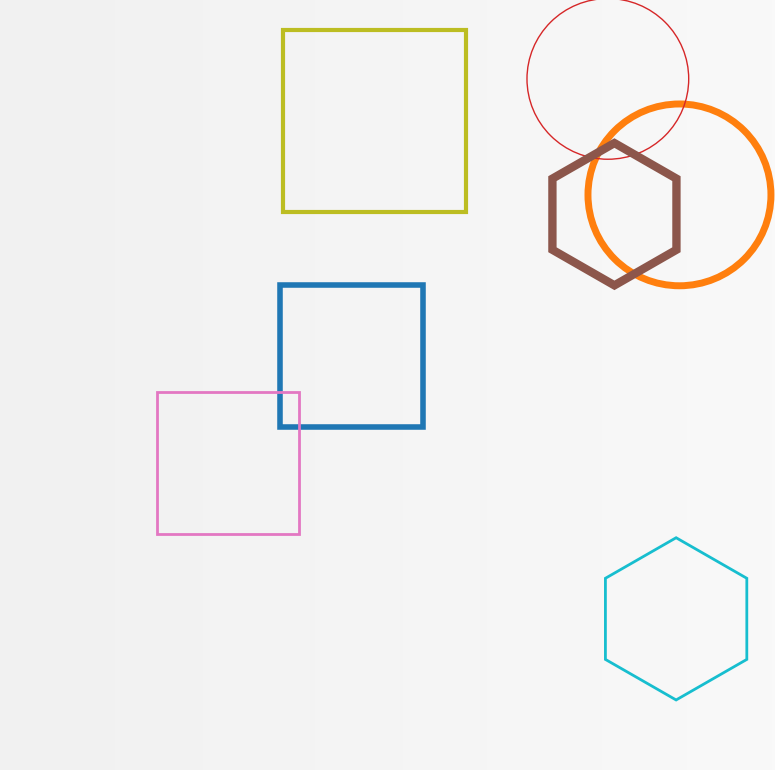[{"shape": "square", "thickness": 2, "radius": 0.46, "center": [0.454, 0.537]}, {"shape": "circle", "thickness": 2.5, "radius": 0.59, "center": [0.877, 0.747]}, {"shape": "circle", "thickness": 0.5, "radius": 0.52, "center": [0.784, 0.898]}, {"shape": "hexagon", "thickness": 3, "radius": 0.46, "center": [0.793, 0.722]}, {"shape": "square", "thickness": 1, "radius": 0.46, "center": [0.294, 0.398]}, {"shape": "square", "thickness": 1.5, "radius": 0.59, "center": [0.483, 0.843]}, {"shape": "hexagon", "thickness": 1, "radius": 0.53, "center": [0.872, 0.196]}]